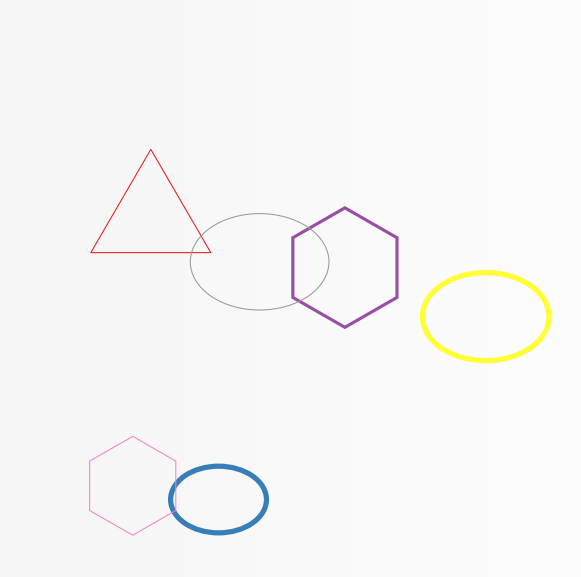[{"shape": "triangle", "thickness": 0.5, "radius": 0.6, "center": [0.259, 0.621]}, {"shape": "oval", "thickness": 2.5, "radius": 0.41, "center": [0.376, 0.134]}, {"shape": "hexagon", "thickness": 1.5, "radius": 0.52, "center": [0.593, 0.536]}, {"shape": "oval", "thickness": 2.5, "radius": 0.54, "center": [0.836, 0.451]}, {"shape": "hexagon", "thickness": 0.5, "radius": 0.43, "center": [0.228, 0.158]}, {"shape": "oval", "thickness": 0.5, "radius": 0.6, "center": [0.447, 0.546]}]